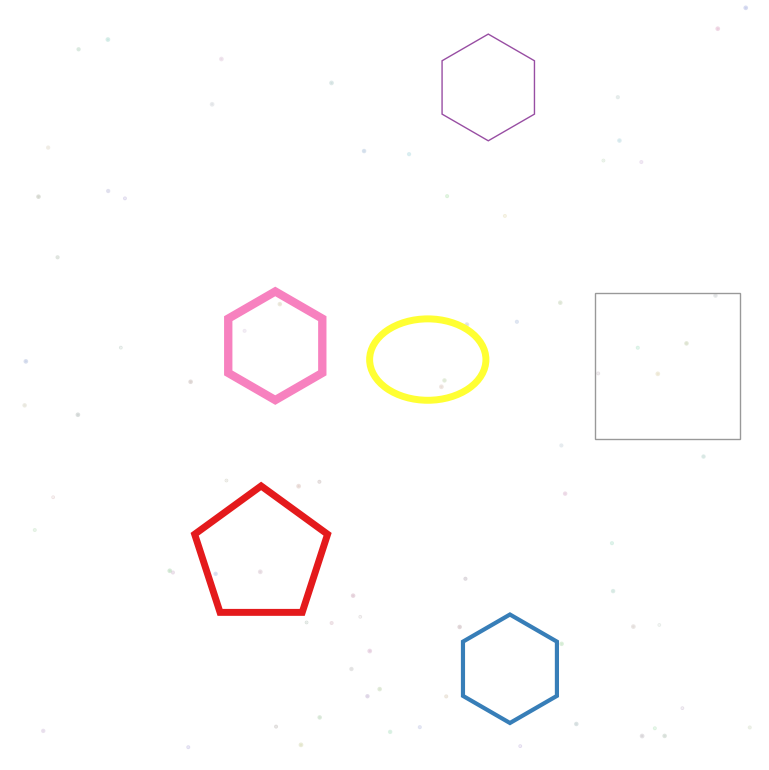[{"shape": "pentagon", "thickness": 2.5, "radius": 0.45, "center": [0.339, 0.278]}, {"shape": "hexagon", "thickness": 1.5, "radius": 0.35, "center": [0.662, 0.131]}, {"shape": "hexagon", "thickness": 0.5, "radius": 0.35, "center": [0.634, 0.886]}, {"shape": "oval", "thickness": 2.5, "radius": 0.38, "center": [0.556, 0.533]}, {"shape": "hexagon", "thickness": 3, "radius": 0.35, "center": [0.358, 0.551]}, {"shape": "square", "thickness": 0.5, "radius": 0.47, "center": [0.867, 0.525]}]